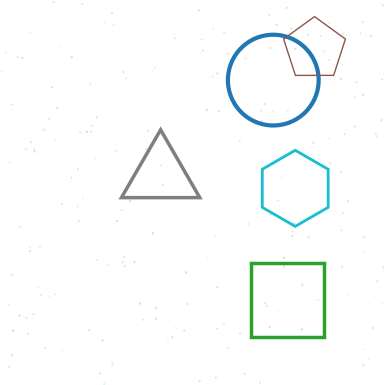[{"shape": "circle", "thickness": 3, "radius": 0.59, "center": [0.71, 0.792]}, {"shape": "square", "thickness": 2.5, "radius": 0.47, "center": [0.747, 0.221]}, {"shape": "pentagon", "thickness": 1, "radius": 0.42, "center": [0.817, 0.873]}, {"shape": "triangle", "thickness": 2.5, "radius": 0.59, "center": [0.417, 0.545]}, {"shape": "hexagon", "thickness": 2, "radius": 0.49, "center": [0.767, 0.511]}]